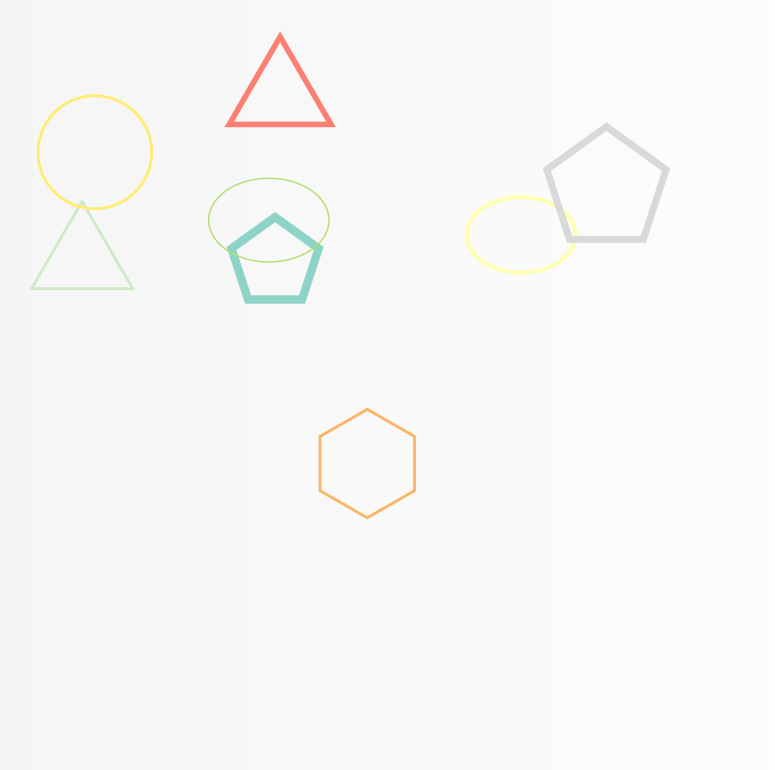[{"shape": "pentagon", "thickness": 3, "radius": 0.3, "center": [0.355, 0.659]}, {"shape": "oval", "thickness": 1.5, "radius": 0.35, "center": [0.672, 0.695]}, {"shape": "triangle", "thickness": 2, "radius": 0.38, "center": [0.361, 0.876]}, {"shape": "hexagon", "thickness": 1, "radius": 0.35, "center": [0.474, 0.398]}, {"shape": "oval", "thickness": 0.5, "radius": 0.39, "center": [0.347, 0.714]}, {"shape": "pentagon", "thickness": 2.5, "radius": 0.4, "center": [0.782, 0.755]}, {"shape": "triangle", "thickness": 1, "radius": 0.38, "center": [0.106, 0.663]}, {"shape": "circle", "thickness": 1, "radius": 0.37, "center": [0.122, 0.802]}]